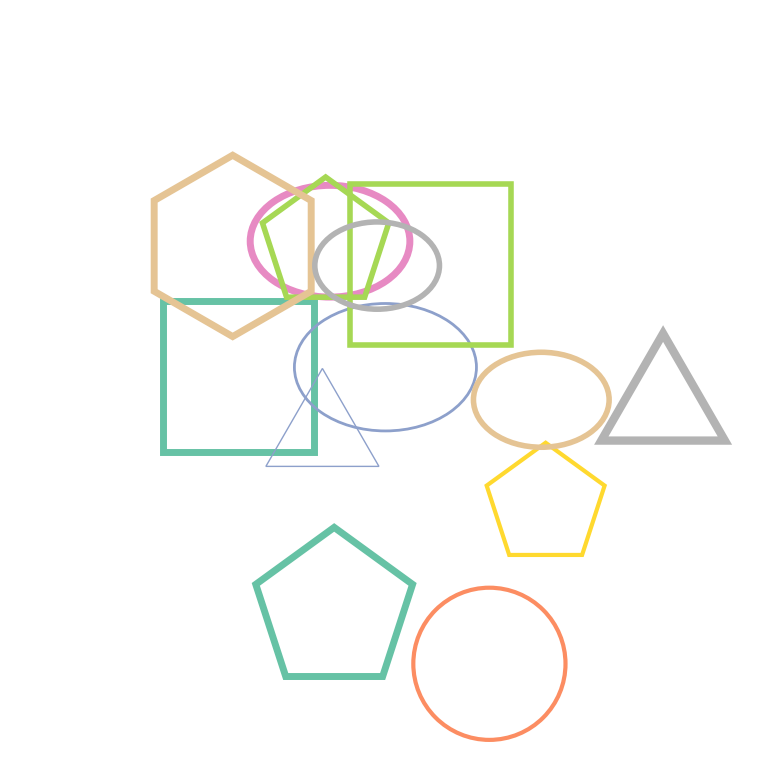[{"shape": "pentagon", "thickness": 2.5, "radius": 0.54, "center": [0.434, 0.208]}, {"shape": "square", "thickness": 2.5, "radius": 0.49, "center": [0.31, 0.511]}, {"shape": "circle", "thickness": 1.5, "radius": 0.49, "center": [0.636, 0.138]}, {"shape": "oval", "thickness": 1, "radius": 0.59, "center": [0.501, 0.523]}, {"shape": "triangle", "thickness": 0.5, "radius": 0.42, "center": [0.419, 0.437]}, {"shape": "oval", "thickness": 2.5, "radius": 0.52, "center": [0.429, 0.687]}, {"shape": "pentagon", "thickness": 2, "radius": 0.43, "center": [0.423, 0.684]}, {"shape": "square", "thickness": 2, "radius": 0.52, "center": [0.56, 0.657]}, {"shape": "pentagon", "thickness": 1.5, "radius": 0.4, "center": [0.709, 0.344]}, {"shape": "oval", "thickness": 2, "radius": 0.44, "center": [0.703, 0.481]}, {"shape": "hexagon", "thickness": 2.5, "radius": 0.59, "center": [0.302, 0.681]}, {"shape": "triangle", "thickness": 3, "radius": 0.46, "center": [0.861, 0.474]}, {"shape": "oval", "thickness": 2, "radius": 0.4, "center": [0.49, 0.655]}]